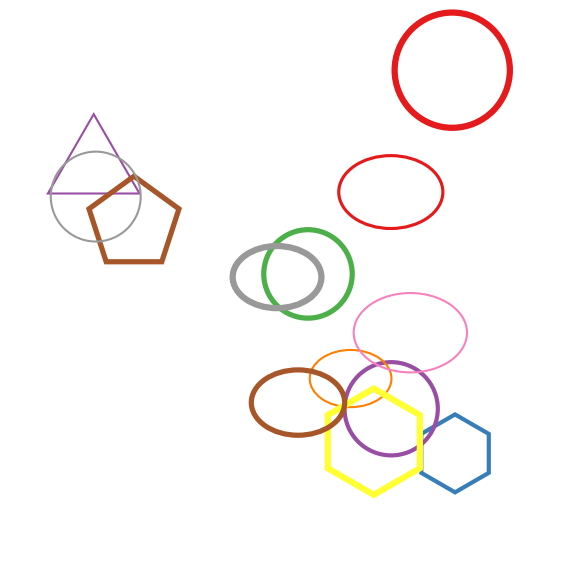[{"shape": "oval", "thickness": 1.5, "radius": 0.45, "center": [0.677, 0.667]}, {"shape": "circle", "thickness": 3, "radius": 0.5, "center": [0.783, 0.878]}, {"shape": "hexagon", "thickness": 2, "radius": 0.34, "center": [0.788, 0.214]}, {"shape": "circle", "thickness": 2.5, "radius": 0.38, "center": [0.533, 0.525]}, {"shape": "circle", "thickness": 2, "radius": 0.4, "center": [0.677, 0.291]}, {"shape": "triangle", "thickness": 1, "radius": 0.46, "center": [0.162, 0.71]}, {"shape": "oval", "thickness": 1, "radius": 0.35, "center": [0.607, 0.344]}, {"shape": "hexagon", "thickness": 3, "radius": 0.46, "center": [0.647, 0.234]}, {"shape": "pentagon", "thickness": 2.5, "radius": 0.41, "center": [0.232, 0.612]}, {"shape": "oval", "thickness": 2.5, "radius": 0.4, "center": [0.516, 0.302]}, {"shape": "oval", "thickness": 1, "radius": 0.49, "center": [0.711, 0.423]}, {"shape": "oval", "thickness": 3, "radius": 0.38, "center": [0.48, 0.519]}, {"shape": "circle", "thickness": 1, "radius": 0.39, "center": [0.166, 0.659]}]